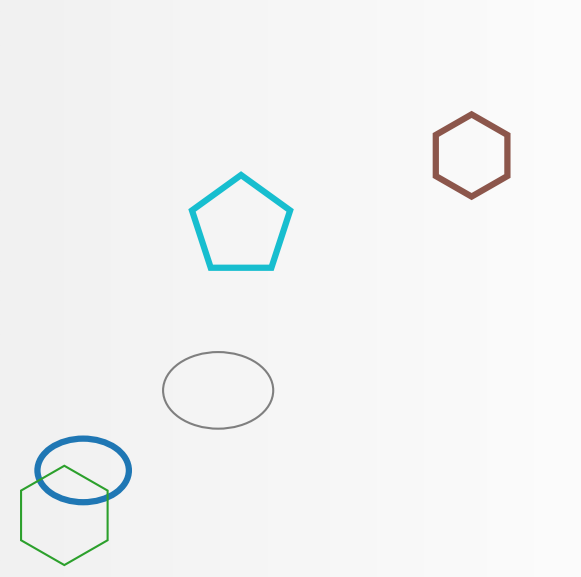[{"shape": "oval", "thickness": 3, "radius": 0.39, "center": [0.143, 0.185]}, {"shape": "hexagon", "thickness": 1, "radius": 0.43, "center": [0.111, 0.107]}, {"shape": "hexagon", "thickness": 3, "radius": 0.36, "center": [0.811, 0.73]}, {"shape": "oval", "thickness": 1, "radius": 0.47, "center": [0.375, 0.323]}, {"shape": "pentagon", "thickness": 3, "radius": 0.44, "center": [0.415, 0.607]}]